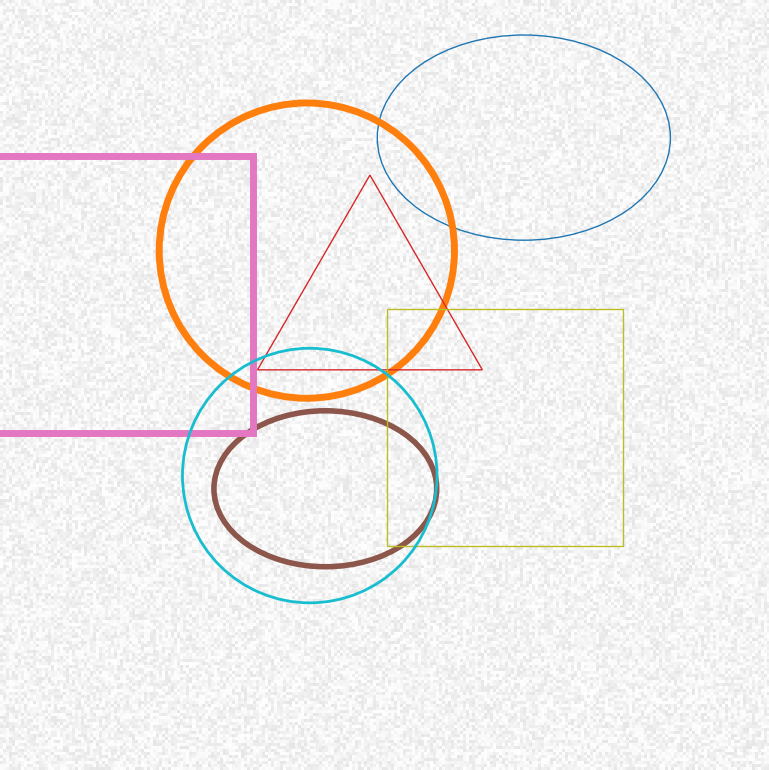[{"shape": "oval", "thickness": 0.5, "radius": 0.95, "center": [0.68, 0.821]}, {"shape": "circle", "thickness": 2.5, "radius": 0.96, "center": [0.398, 0.675]}, {"shape": "triangle", "thickness": 0.5, "radius": 0.84, "center": [0.48, 0.604]}, {"shape": "oval", "thickness": 2, "radius": 0.72, "center": [0.423, 0.365]}, {"shape": "square", "thickness": 2.5, "radius": 0.9, "center": [0.15, 0.618]}, {"shape": "square", "thickness": 0.5, "radius": 0.77, "center": [0.656, 0.445]}, {"shape": "circle", "thickness": 1, "radius": 0.83, "center": [0.402, 0.382]}]